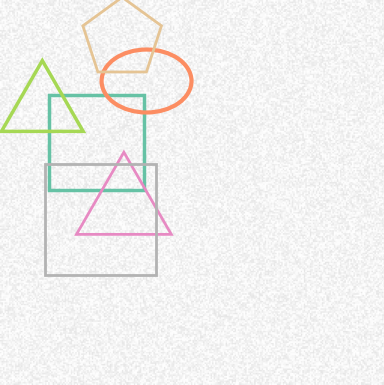[{"shape": "square", "thickness": 2.5, "radius": 0.62, "center": [0.25, 0.631]}, {"shape": "oval", "thickness": 3, "radius": 0.58, "center": [0.381, 0.79]}, {"shape": "triangle", "thickness": 2, "radius": 0.71, "center": [0.322, 0.462]}, {"shape": "triangle", "thickness": 2.5, "radius": 0.61, "center": [0.11, 0.72]}, {"shape": "pentagon", "thickness": 2, "radius": 0.54, "center": [0.317, 0.9]}, {"shape": "square", "thickness": 2, "radius": 0.72, "center": [0.26, 0.429]}]